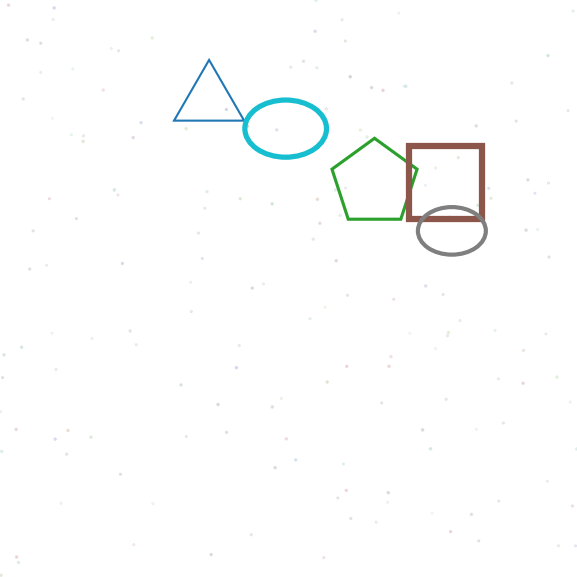[{"shape": "triangle", "thickness": 1, "radius": 0.35, "center": [0.362, 0.825]}, {"shape": "pentagon", "thickness": 1.5, "radius": 0.39, "center": [0.649, 0.682]}, {"shape": "square", "thickness": 3, "radius": 0.32, "center": [0.771, 0.683]}, {"shape": "oval", "thickness": 2, "radius": 0.29, "center": [0.782, 0.599]}, {"shape": "oval", "thickness": 2.5, "radius": 0.35, "center": [0.495, 0.776]}]